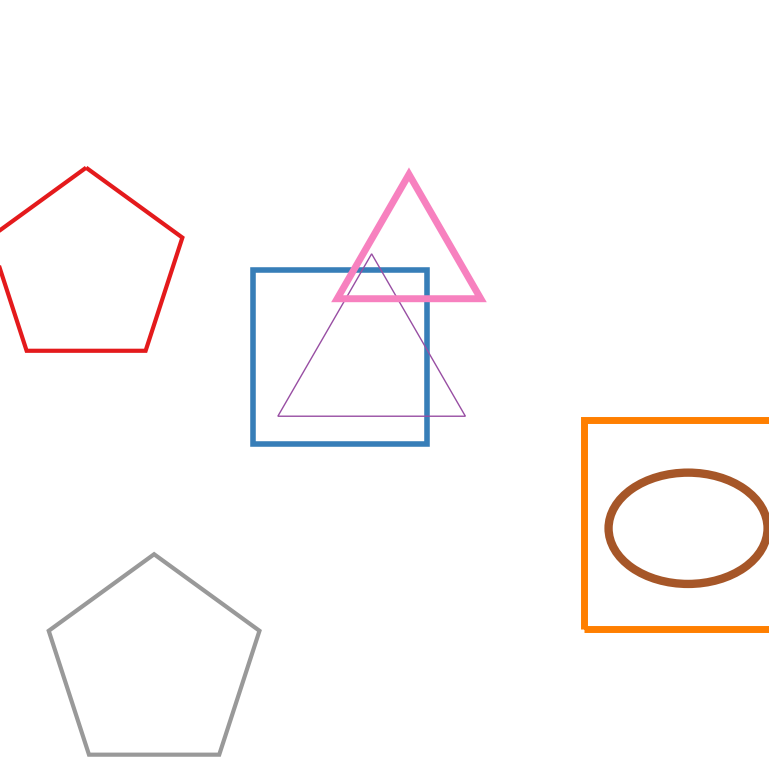[{"shape": "pentagon", "thickness": 1.5, "radius": 0.66, "center": [0.112, 0.651]}, {"shape": "square", "thickness": 2, "radius": 0.56, "center": [0.442, 0.536]}, {"shape": "triangle", "thickness": 0.5, "radius": 0.7, "center": [0.483, 0.53]}, {"shape": "square", "thickness": 2.5, "radius": 0.68, "center": [0.894, 0.318]}, {"shape": "oval", "thickness": 3, "radius": 0.52, "center": [0.894, 0.314]}, {"shape": "triangle", "thickness": 2.5, "radius": 0.54, "center": [0.531, 0.666]}, {"shape": "pentagon", "thickness": 1.5, "radius": 0.72, "center": [0.2, 0.136]}]